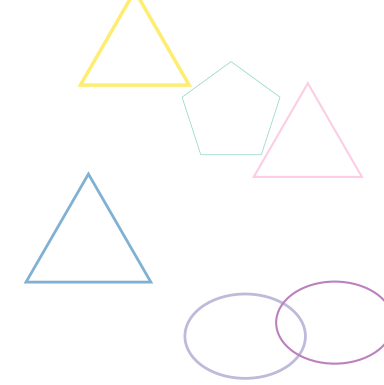[{"shape": "pentagon", "thickness": 0.5, "radius": 0.67, "center": [0.6, 0.706]}, {"shape": "oval", "thickness": 2, "radius": 0.78, "center": [0.637, 0.127]}, {"shape": "triangle", "thickness": 2, "radius": 0.94, "center": [0.23, 0.361]}, {"shape": "triangle", "thickness": 1.5, "radius": 0.81, "center": [0.8, 0.622]}, {"shape": "oval", "thickness": 1.5, "radius": 0.76, "center": [0.87, 0.162]}, {"shape": "triangle", "thickness": 2.5, "radius": 0.82, "center": [0.35, 0.861]}]